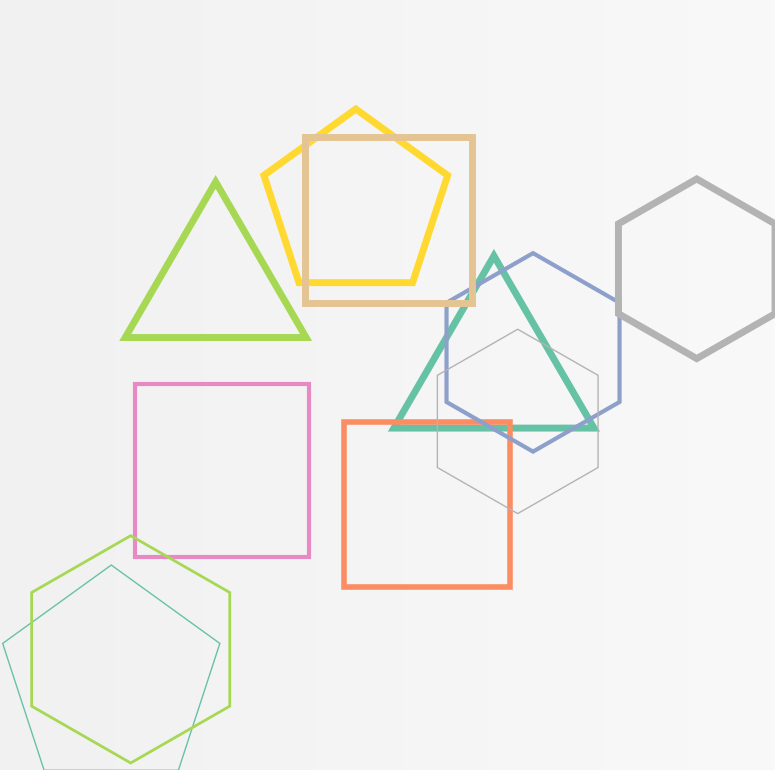[{"shape": "triangle", "thickness": 2.5, "radius": 0.75, "center": [0.637, 0.519]}, {"shape": "pentagon", "thickness": 0.5, "radius": 0.74, "center": [0.144, 0.119]}, {"shape": "square", "thickness": 2, "radius": 0.54, "center": [0.551, 0.345]}, {"shape": "hexagon", "thickness": 1.5, "radius": 0.64, "center": [0.688, 0.542]}, {"shape": "square", "thickness": 1.5, "radius": 0.56, "center": [0.287, 0.389]}, {"shape": "triangle", "thickness": 2.5, "radius": 0.67, "center": [0.278, 0.629]}, {"shape": "hexagon", "thickness": 1, "radius": 0.74, "center": [0.169, 0.157]}, {"shape": "pentagon", "thickness": 2.5, "radius": 0.62, "center": [0.459, 0.734]}, {"shape": "square", "thickness": 2.5, "radius": 0.54, "center": [0.502, 0.714]}, {"shape": "hexagon", "thickness": 2.5, "radius": 0.58, "center": [0.899, 0.651]}, {"shape": "hexagon", "thickness": 0.5, "radius": 0.6, "center": [0.668, 0.453]}]